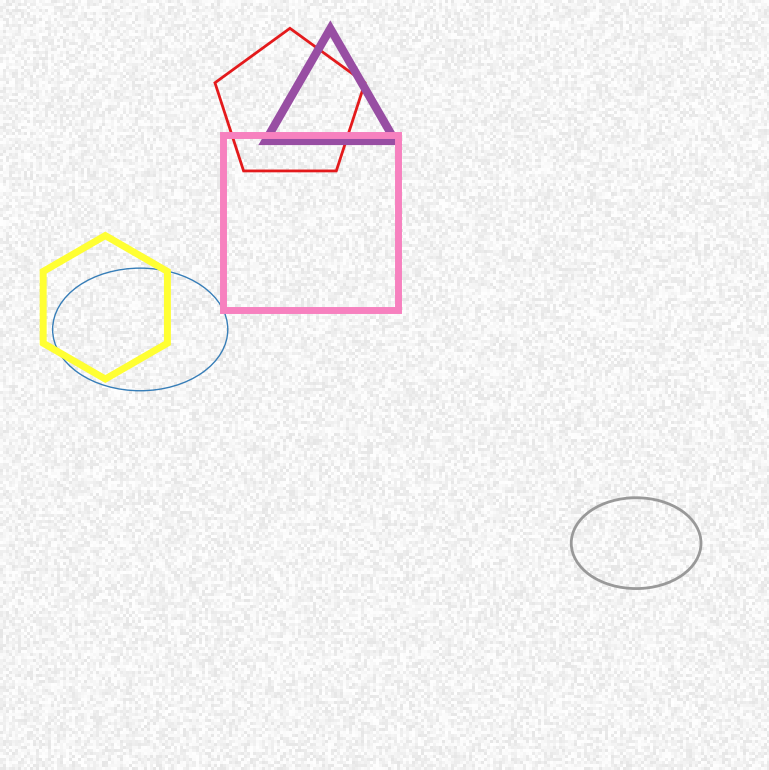[{"shape": "pentagon", "thickness": 1, "radius": 0.51, "center": [0.377, 0.861]}, {"shape": "oval", "thickness": 0.5, "radius": 0.57, "center": [0.182, 0.572]}, {"shape": "triangle", "thickness": 3, "radius": 0.49, "center": [0.429, 0.866]}, {"shape": "hexagon", "thickness": 2.5, "radius": 0.47, "center": [0.137, 0.601]}, {"shape": "square", "thickness": 2.5, "radius": 0.57, "center": [0.404, 0.711]}, {"shape": "oval", "thickness": 1, "radius": 0.42, "center": [0.826, 0.295]}]